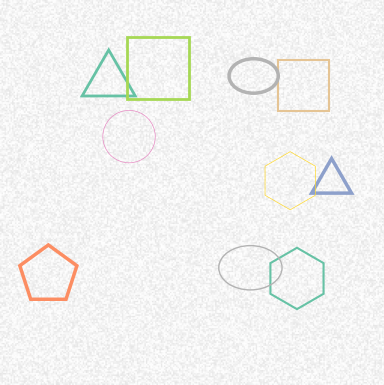[{"shape": "triangle", "thickness": 2, "radius": 0.4, "center": [0.282, 0.791]}, {"shape": "hexagon", "thickness": 1.5, "radius": 0.4, "center": [0.771, 0.277]}, {"shape": "pentagon", "thickness": 2.5, "radius": 0.39, "center": [0.126, 0.286]}, {"shape": "triangle", "thickness": 2.5, "radius": 0.3, "center": [0.861, 0.528]}, {"shape": "circle", "thickness": 0.5, "radius": 0.34, "center": [0.335, 0.645]}, {"shape": "square", "thickness": 2, "radius": 0.4, "center": [0.411, 0.824]}, {"shape": "hexagon", "thickness": 0.5, "radius": 0.38, "center": [0.754, 0.531]}, {"shape": "square", "thickness": 1.5, "radius": 0.33, "center": [0.788, 0.778]}, {"shape": "oval", "thickness": 1, "radius": 0.41, "center": [0.65, 0.305]}, {"shape": "oval", "thickness": 2.5, "radius": 0.32, "center": [0.659, 0.803]}]